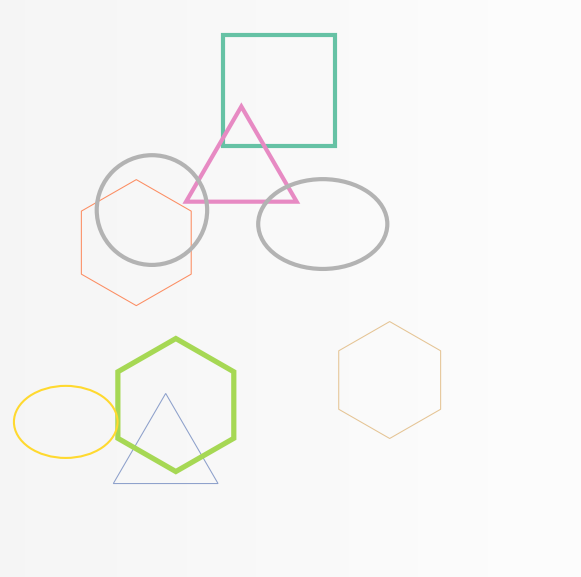[{"shape": "square", "thickness": 2, "radius": 0.48, "center": [0.479, 0.843]}, {"shape": "hexagon", "thickness": 0.5, "radius": 0.55, "center": [0.234, 0.579]}, {"shape": "triangle", "thickness": 0.5, "radius": 0.52, "center": [0.285, 0.214]}, {"shape": "triangle", "thickness": 2, "radius": 0.55, "center": [0.415, 0.705]}, {"shape": "hexagon", "thickness": 2.5, "radius": 0.58, "center": [0.303, 0.298]}, {"shape": "oval", "thickness": 1, "radius": 0.45, "center": [0.113, 0.269]}, {"shape": "hexagon", "thickness": 0.5, "radius": 0.51, "center": [0.67, 0.341]}, {"shape": "circle", "thickness": 2, "radius": 0.47, "center": [0.261, 0.635]}, {"shape": "oval", "thickness": 2, "radius": 0.56, "center": [0.555, 0.611]}]